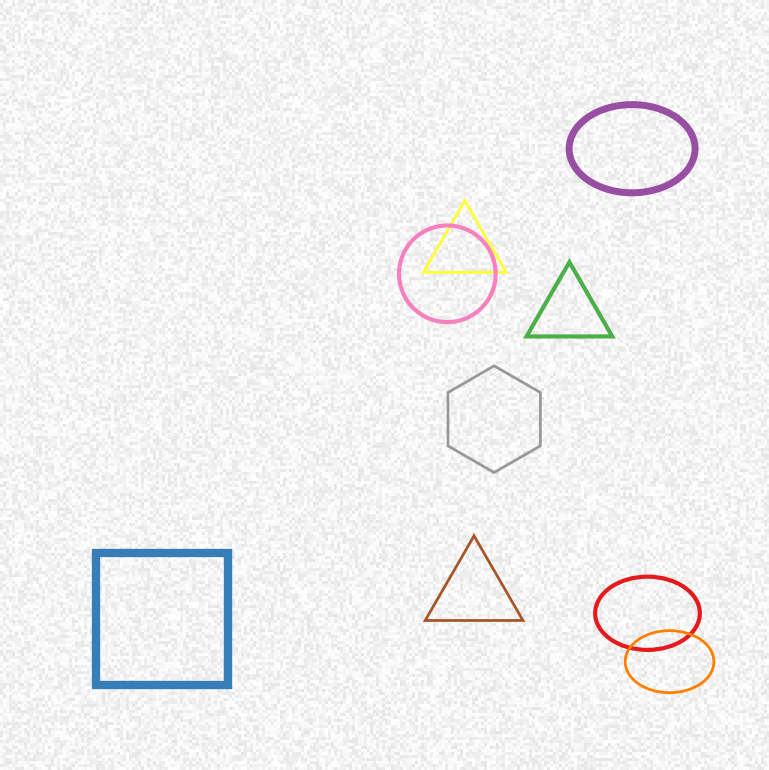[{"shape": "oval", "thickness": 1.5, "radius": 0.34, "center": [0.841, 0.204]}, {"shape": "square", "thickness": 3, "radius": 0.43, "center": [0.21, 0.196]}, {"shape": "triangle", "thickness": 1.5, "radius": 0.32, "center": [0.74, 0.595]}, {"shape": "oval", "thickness": 2.5, "radius": 0.41, "center": [0.821, 0.807]}, {"shape": "oval", "thickness": 1, "radius": 0.29, "center": [0.87, 0.141]}, {"shape": "triangle", "thickness": 1, "radius": 0.31, "center": [0.604, 0.677]}, {"shape": "triangle", "thickness": 1, "radius": 0.37, "center": [0.616, 0.231]}, {"shape": "circle", "thickness": 1.5, "radius": 0.31, "center": [0.581, 0.644]}, {"shape": "hexagon", "thickness": 1, "radius": 0.35, "center": [0.642, 0.456]}]